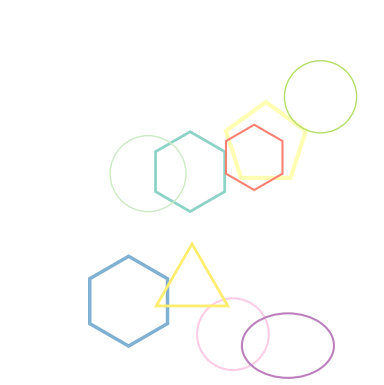[{"shape": "hexagon", "thickness": 2, "radius": 0.52, "center": [0.494, 0.554]}, {"shape": "pentagon", "thickness": 3, "radius": 0.55, "center": [0.69, 0.626]}, {"shape": "hexagon", "thickness": 1.5, "radius": 0.42, "center": [0.66, 0.591]}, {"shape": "hexagon", "thickness": 2.5, "radius": 0.58, "center": [0.334, 0.218]}, {"shape": "circle", "thickness": 1, "radius": 0.47, "center": [0.833, 0.749]}, {"shape": "circle", "thickness": 1.5, "radius": 0.47, "center": [0.605, 0.132]}, {"shape": "oval", "thickness": 1.5, "radius": 0.6, "center": [0.748, 0.102]}, {"shape": "circle", "thickness": 1, "radius": 0.49, "center": [0.385, 0.549]}, {"shape": "triangle", "thickness": 2, "radius": 0.54, "center": [0.499, 0.259]}]